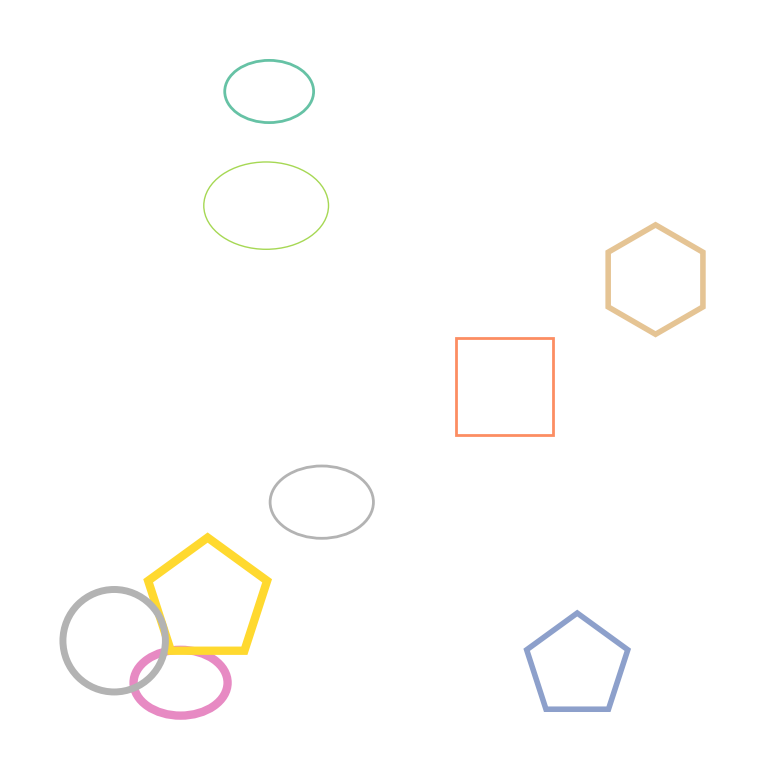[{"shape": "oval", "thickness": 1, "radius": 0.29, "center": [0.35, 0.881]}, {"shape": "square", "thickness": 1, "radius": 0.32, "center": [0.655, 0.498]}, {"shape": "pentagon", "thickness": 2, "radius": 0.35, "center": [0.75, 0.135]}, {"shape": "oval", "thickness": 3, "radius": 0.31, "center": [0.235, 0.113]}, {"shape": "oval", "thickness": 0.5, "radius": 0.4, "center": [0.346, 0.733]}, {"shape": "pentagon", "thickness": 3, "radius": 0.41, "center": [0.27, 0.221]}, {"shape": "hexagon", "thickness": 2, "radius": 0.36, "center": [0.851, 0.637]}, {"shape": "circle", "thickness": 2.5, "radius": 0.33, "center": [0.148, 0.168]}, {"shape": "oval", "thickness": 1, "radius": 0.34, "center": [0.418, 0.348]}]